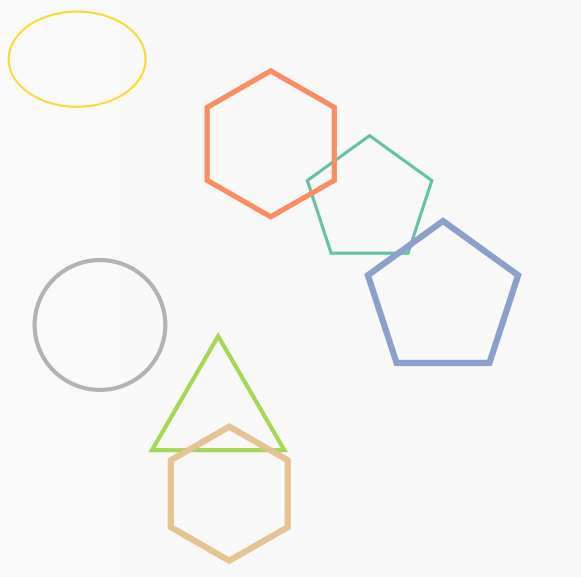[{"shape": "pentagon", "thickness": 1.5, "radius": 0.56, "center": [0.636, 0.652]}, {"shape": "hexagon", "thickness": 2.5, "radius": 0.63, "center": [0.466, 0.75]}, {"shape": "pentagon", "thickness": 3, "radius": 0.68, "center": [0.762, 0.481]}, {"shape": "triangle", "thickness": 2, "radius": 0.66, "center": [0.375, 0.285]}, {"shape": "oval", "thickness": 1, "radius": 0.59, "center": [0.133, 0.897]}, {"shape": "hexagon", "thickness": 3, "radius": 0.58, "center": [0.394, 0.144]}, {"shape": "circle", "thickness": 2, "radius": 0.56, "center": [0.172, 0.436]}]